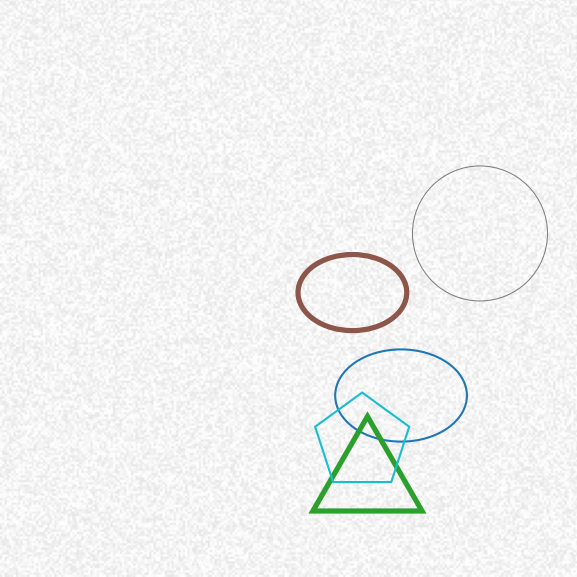[{"shape": "oval", "thickness": 1, "radius": 0.57, "center": [0.694, 0.314]}, {"shape": "triangle", "thickness": 2.5, "radius": 0.55, "center": [0.636, 0.169]}, {"shape": "oval", "thickness": 2.5, "radius": 0.47, "center": [0.61, 0.493]}, {"shape": "circle", "thickness": 0.5, "radius": 0.58, "center": [0.831, 0.595]}, {"shape": "pentagon", "thickness": 1, "radius": 0.43, "center": [0.627, 0.234]}]